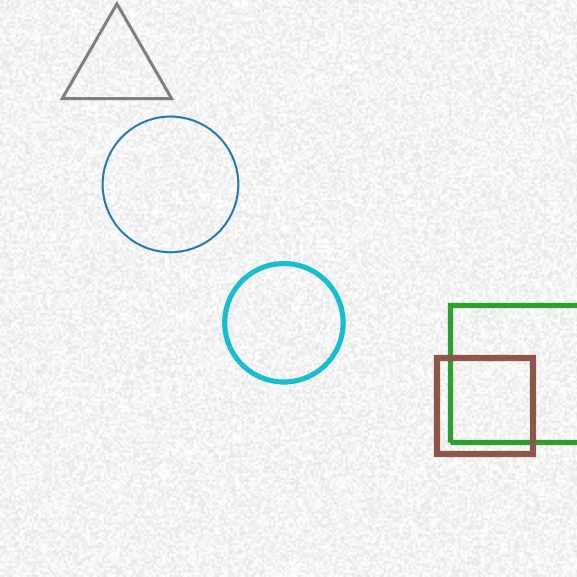[{"shape": "circle", "thickness": 1, "radius": 0.59, "center": [0.295, 0.68]}, {"shape": "square", "thickness": 2.5, "radius": 0.59, "center": [0.898, 0.353]}, {"shape": "square", "thickness": 3, "radius": 0.42, "center": [0.84, 0.296]}, {"shape": "triangle", "thickness": 1.5, "radius": 0.55, "center": [0.202, 0.883]}, {"shape": "circle", "thickness": 2.5, "radius": 0.51, "center": [0.492, 0.44]}]